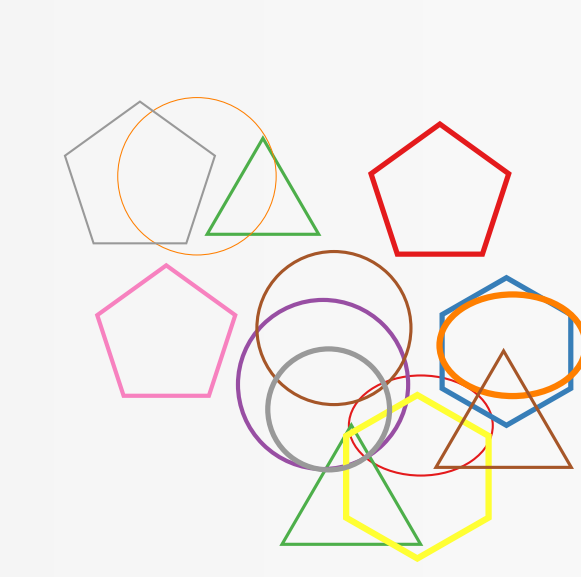[{"shape": "pentagon", "thickness": 2.5, "radius": 0.62, "center": [0.757, 0.66]}, {"shape": "oval", "thickness": 1, "radius": 0.62, "center": [0.724, 0.262]}, {"shape": "hexagon", "thickness": 2.5, "radius": 0.64, "center": [0.871, 0.39]}, {"shape": "triangle", "thickness": 1.5, "radius": 0.69, "center": [0.604, 0.125]}, {"shape": "triangle", "thickness": 1.5, "radius": 0.55, "center": [0.452, 0.649]}, {"shape": "circle", "thickness": 2, "radius": 0.73, "center": [0.556, 0.333]}, {"shape": "oval", "thickness": 3, "radius": 0.63, "center": [0.882, 0.401]}, {"shape": "circle", "thickness": 0.5, "radius": 0.68, "center": [0.339, 0.694]}, {"shape": "hexagon", "thickness": 3, "radius": 0.71, "center": [0.718, 0.174]}, {"shape": "circle", "thickness": 1.5, "radius": 0.66, "center": [0.575, 0.431]}, {"shape": "triangle", "thickness": 1.5, "radius": 0.67, "center": [0.866, 0.257]}, {"shape": "pentagon", "thickness": 2, "radius": 0.62, "center": [0.286, 0.415]}, {"shape": "pentagon", "thickness": 1, "radius": 0.68, "center": [0.241, 0.688]}, {"shape": "circle", "thickness": 2.5, "radius": 0.52, "center": [0.565, 0.29]}]